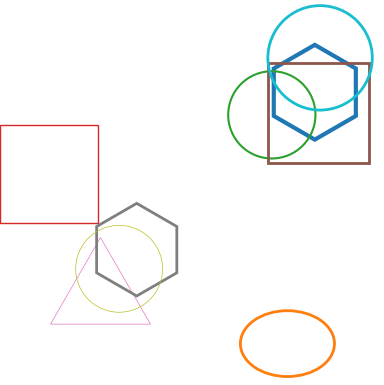[{"shape": "hexagon", "thickness": 3, "radius": 0.62, "center": [0.818, 0.76]}, {"shape": "oval", "thickness": 2, "radius": 0.61, "center": [0.747, 0.107]}, {"shape": "circle", "thickness": 1.5, "radius": 0.57, "center": [0.706, 0.702]}, {"shape": "square", "thickness": 1, "radius": 0.64, "center": [0.126, 0.549]}, {"shape": "square", "thickness": 2, "radius": 0.65, "center": [0.828, 0.706]}, {"shape": "triangle", "thickness": 0.5, "radius": 0.75, "center": [0.261, 0.233]}, {"shape": "hexagon", "thickness": 2, "radius": 0.6, "center": [0.355, 0.352]}, {"shape": "circle", "thickness": 0.5, "radius": 0.56, "center": [0.309, 0.302]}, {"shape": "circle", "thickness": 2, "radius": 0.68, "center": [0.831, 0.85]}]